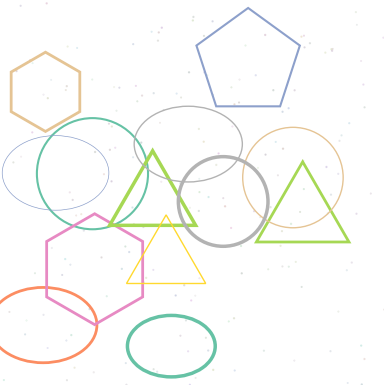[{"shape": "oval", "thickness": 2.5, "radius": 0.57, "center": [0.445, 0.101]}, {"shape": "circle", "thickness": 1.5, "radius": 0.72, "center": [0.24, 0.549]}, {"shape": "oval", "thickness": 2, "radius": 0.7, "center": [0.112, 0.156]}, {"shape": "pentagon", "thickness": 1.5, "radius": 0.71, "center": [0.645, 0.838]}, {"shape": "oval", "thickness": 0.5, "radius": 0.69, "center": [0.144, 0.551]}, {"shape": "hexagon", "thickness": 2, "radius": 0.72, "center": [0.246, 0.301]}, {"shape": "triangle", "thickness": 2.5, "radius": 0.65, "center": [0.396, 0.479]}, {"shape": "triangle", "thickness": 2, "radius": 0.69, "center": [0.786, 0.441]}, {"shape": "triangle", "thickness": 1, "radius": 0.59, "center": [0.431, 0.323]}, {"shape": "hexagon", "thickness": 2, "radius": 0.51, "center": [0.118, 0.761]}, {"shape": "circle", "thickness": 1, "radius": 0.65, "center": [0.761, 0.539]}, {"shape": "oval", "thickness": 1, "radius": 0.7, "center": [0.489, 0.626]}, {"shape": "circle", "thickness": 2.5, "radius": 0.58, "center": [0.58, 0.477]}]